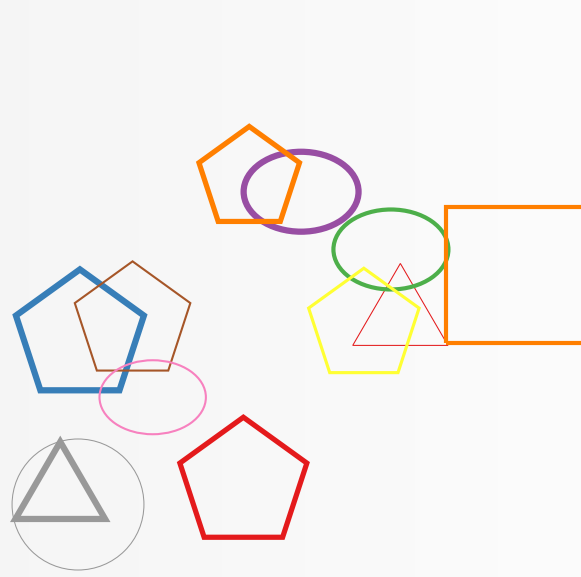[{"shape": "pentagon", "thickness": 2.5, "radius": 0.57, "center": [0.419, 0.162]}, {"shape": "triangle", "thickness": 0.5, "radius": 0.47, "center": [0.689, 0.448]}, {"shape": "pentagon", "thickness": 3, "radius": 0.58, "center": [0.137, 0.417]}, {"shape": "oval", "thickness": 2, "radius": 0.49, "center": [0.673, 0.567]}, {"shape": "oval", "thickness": 3, "radius": 0.49, "center": [0.518, 0.667]}, {"shape": "pentagon", "thickness": 2.5, "radius": 0.45, "center": [0.429, 0.689]}, {"shape": "square", "thickness": 2, "radius": 0.59, "center": [0.886, 0.523]}, {"shape": "pentagon", "thickness": 1.5, "radius": 0.5, "center": [0.626, 0.435]}, {"shape": "pentagon", "thickness": 1, "radius": 0.52, "center": [0.228, 0.442]}, {"shape": "oval", "thickness": 1, "radius": 0.46, "center": [0.263, 0.311]}, {"shape": "circle", "thickness": 0.5, "radius": 0.57, "center": [0.134, 0.126]}, {"shape": "triangle", "thickness": 3, "radius": 0.45, "center": [0.104, 0.145]}]